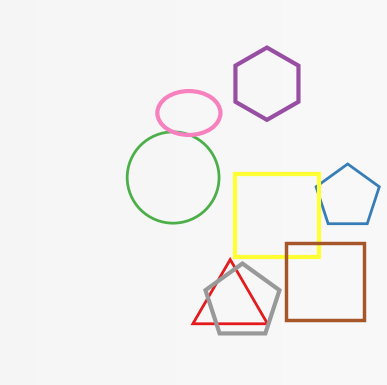[{"shape": "triangle", "thickness": 2, "radius": 0.56, "center": [0.594, 0.215]}, {"shape": "pentagon", "thickness": 2, "radius": 0.43, "center": [0.897, 0.488]}, {"shape": "circle", "thickness": 2, "radius": 0.59, "center": [0.447, 0.539]}, {"shape": "hexagon", "thickness": 3, "radius": 0.47, "center": [0.689, 0.783]}, {"shape": "square", "thickness": 3, "radius": 0.54, "center": [0.715, 0.44]}, {"shape": "square", "thickness": 2.5, "radius": 0.5, "center": [0.839, 0.269]}, {"shape": "oval", "thickness": 3, "radius": 0.41, "center": [0.487, 0.706]}, {"shape": "pentagon", "thickness": 3, "radius": 0.5, "center": [0.626, 0.215]}]